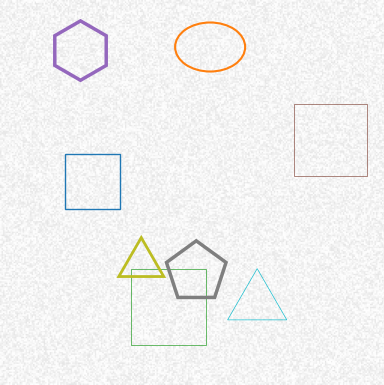[{"shape": "square", "thickness": 1, "radius": 0.36, "center": [0.24, 0.528]}, {"shape": "oval", "thickness": 1.5, "radius": 0.45, "center": [0.546, 0.878]}, {"shape": "square", "thickness": 0.5, "radius": 0.49, "center": [0.438, 0.202]}, {"shape": "hexagon", "thickness": 2.5, "radius": 0.39, "center": [0.209, 0.869]}, {"shape": "square", "thickness": 0.5, "radius": 0.47, "center": [0.859, 0.636]}, {"shape": "pentagon", "thickness": 2.5, "radius": 0.41, "center": [0.51, 0.293]}, {"shape": "triangle", "thickness": 2, "radius": 0.34, "center": [0.367, 0.315]}, {"shape": "triangle", "thickness": 0.5, "radius": 0.44, "center": [0.668, 0.214]}]